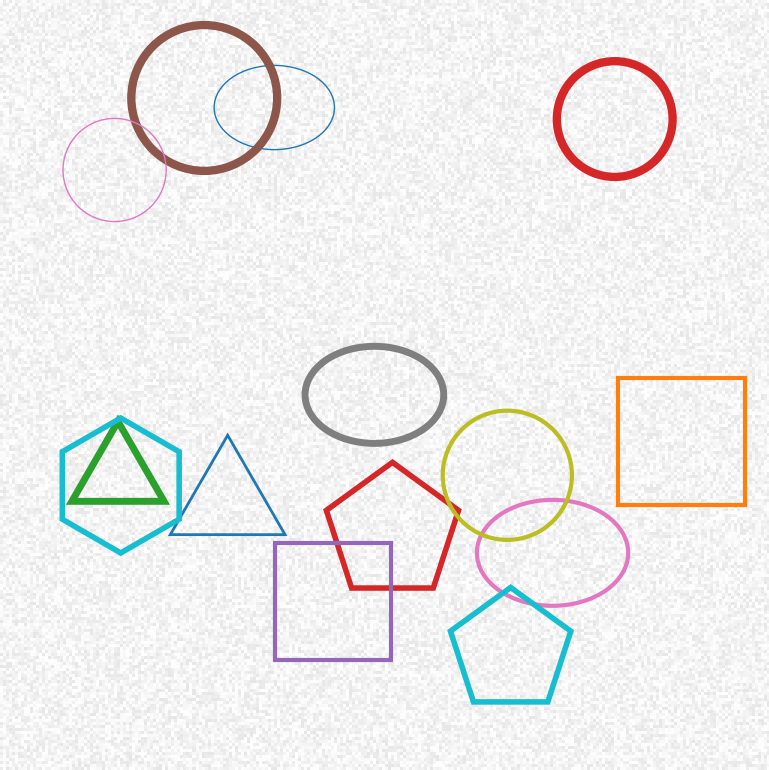[{"shape": "triangle", "thickness": 1, "radius": 0.43, "center": [0.296, 0.349]}, {"shape": "oval", "thickness": 0.5, "radius": 0.39, "center": [0.356, 0.86]}, {"shape": "square", "thickness": 1.5, "radius": 0.41, "center": [0.885, 0.427]}, {"shape": "triangle", "thickness": 2.5, "radius": 0.35, "center": [0.153, 0.383]}, {"shape": "pentagon", "thickness": 2, "radius": 0.45, "center": [0.51, 0.309]}, {"shape": "circle", "thickness": 3, "radius": 0.38, "center": [0.798, 0.845]}, {"shape": "square", "thickness": 1.5, "radius": 0.38, "center": [0.433, 0.219]}, {"shape": "circle", "thickness": 3, "radius": 0.47, "center": [0.265, 0.873]}, {"shape": "circle", "thickness": 0.5, "radius": 0.33, "center": [0.149, 0.779]}, {"shape": "oval", "thickness": 1.5, "radius": 0.49, "center": [0.718, 0.282]}, {"shape": "oval", "thickness": 2.5, "radius": 0.45, "center": [0.486, 0.487]}, {"shape": "circle", "thickness": 1.5, "radius": 0.42, "center": [0.659, 0.383]}, {"shape": "pentagon", "thickness": 2, "radius": 0.41, "center": [0.663, 0.155]}, {"shape": "hexagon", "thickness": 2, "radius": 0.44, "center": [0.157, 0.369]}]